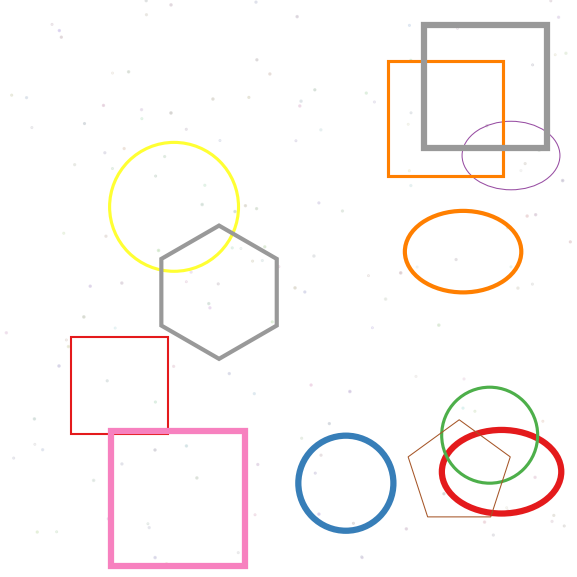[{"shape": "oval", "thickness": 3, "radius": 0.52, "center": [0.869, 0.182]}, {"shape": "square", "thickness": 1, "radius": 0.42, "center": [0.207, 0.331]}, {"shape": "circle", "thickness": 3, "radius": 0.41, "center": [0.599, 0.162]}, {"shape": "circle", "thickness": 1.5, "radius": 0.42, "center": [0.848, 0.246]}, {"shape": "oval", "thickness": 0.5, "radius": 0.42, "center": [0.885, 0.73]}, {"shape": "oval", "thickness": 2, "radius": 0.5, "center": [0.802, 0.563]}, {"shape": "square", "thickness": 1.5, "radius": 0.5, "center": [0.771, 0.794]}, {"shape": "circle", "thickness": 1.5, "radius": 0.56, "center": [0.301, 0.641]}, {"shape": "pentagon", "thickness": 0.5, "radius": 0.46, "center": [0.795, 0.179]}, {"shape": "square", "thickness": 3, "radius": 0.58, "center": [0.309, 0.136]}, {"shape": "square", "thickness": 3, "radius": 0.53, "center": [0.841, 0.849]}, {"shape": "hexagon", "thickness": 2, "radius": 0.58, "center": [0.379, 0.493]}]